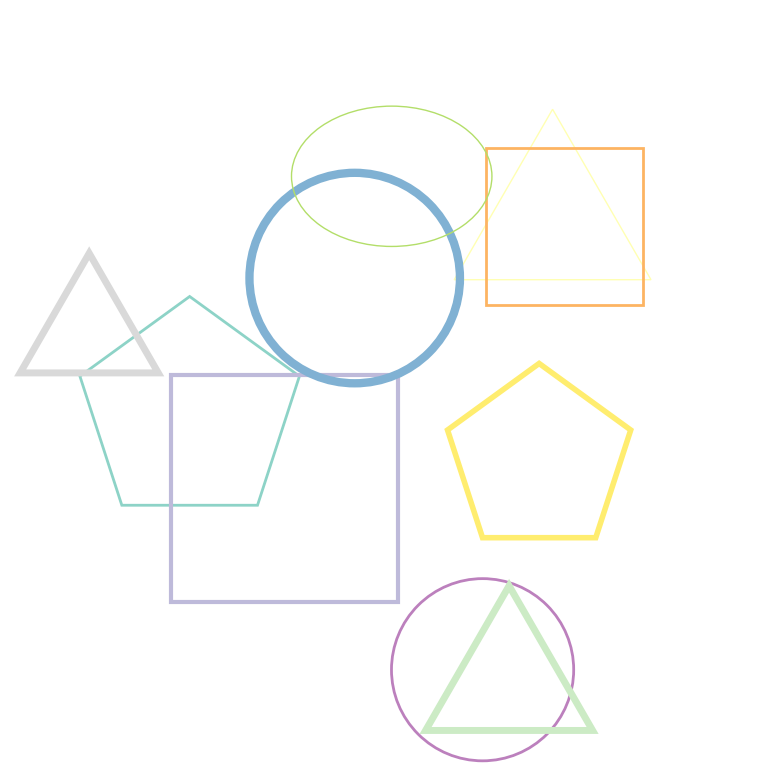[{"shape": "pentagon", "thickness": 1, "radius": 0.75, "center": [0.246, 0.465]}, {"shape": "triangle", "thickness": 0.5, "radius": 0.74, "center": [0.718, 0.711]}, {"shape": "square", "thickness": 1.5, "radius": 0.74, "center": [0.37, 0.365]}, {"shape": "circle", "thickness": 3, "radius": 0.68, "center": [0.461, 0.639]}, {"shape": "square", "thickness": 1, "radius": 0.51, "center": [0.733, 0.705]}, {"shape": "oval", "thickness": 0.5, "radius": 0.65, "center": [0.509, 0.771]}, {"shape": "triangle", "thickness": 2.5, "radius": 0.52, "center": [0.116, 0.567]}, {"shape": "circle", "thickness": 1, "radius": 0.59, "center": [0.627, 0.13]}, {"shape": "triangle", "thickness": 2.5, "radius": 0.63, "center": [0.661, 0.114]}, {"shape": "pentagon", "thickness": 2, "radius": 0.63, "center": [0.7, 0.403]}]